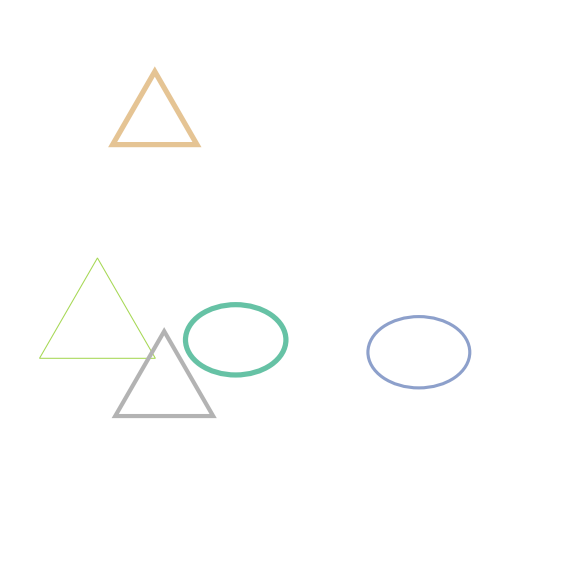[{"shape": "oval", "thickness": 2.5, "radius": 0.43, "center": [0.408, 0.411]}, {"shape": "oval", "thickness": 1.5, "radius": 0.44, "center": [0.725, 0.389]}, {"shape": "triangle", "thickness": 0.5, "radius": 0.58, "center": [0.169, 0.437]}, {"shape": "triangle", "thickness": 2.5, "radius": 0.42, "center": [0.268, 0.791]}, {"shape": "triangle", "thickness": 2, "radius": 0.49, "center": [0.284, 0.328]}]